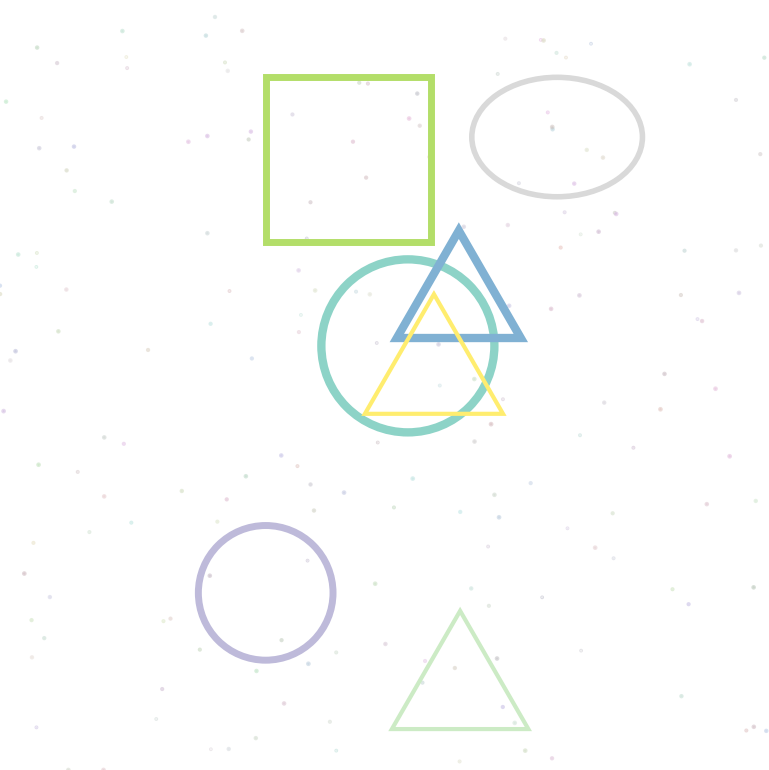[{"shape": "circle", "thickness": 3, "radius": 0.56, "center": [0.53, 0.551]}, {"shape": "circle", "thickness": 2.5, "radius": 0.44, "center": [0.345, 0.23]}, {"shape": "triangle", "thickness": 3, "radius": 0.46, "center": [0.596, 0.608]}, {"shape": "square", "thickness": 2.5, "radius": 0.53, "center": [0.452, 0.793]}, {"shape": "oval", "thickness": 2, "radius": 0.55, "center": [0.724, 0.822]}, {"shape": "triangle", "thickness": 1.5, "radius": 0.51, "center": [0.598, 0.104]}, {"shape": "triangle", "thickness": 1.5, "radius": 0.52, "center": [0.564, 0.514]}]